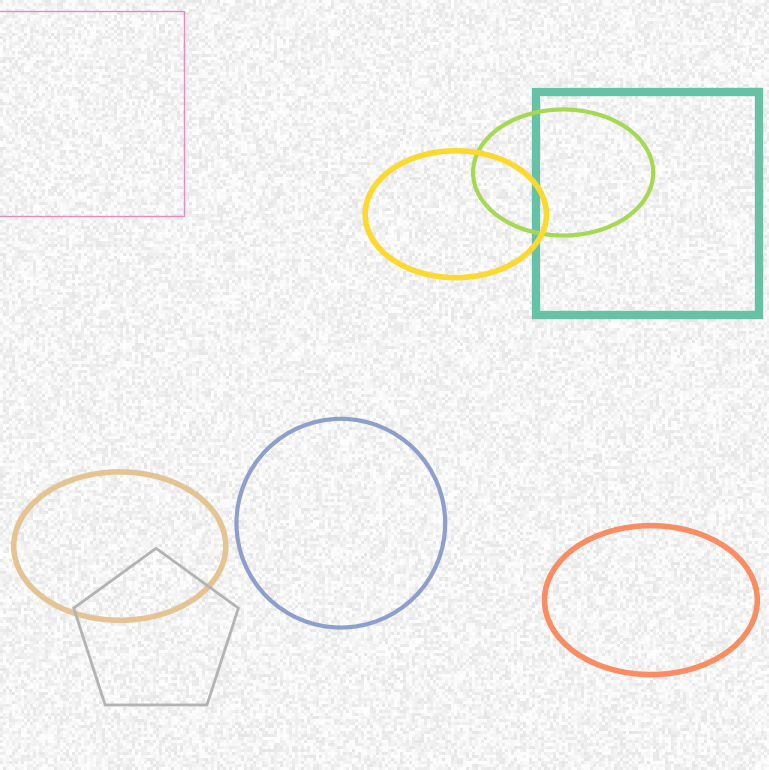[{"shape": "square", "thickness": 3, "radius": 0.72, "center": [0.841, 0.736]}, {"shape": "oval", "thickness": 2, "radius": 0.69, "center": [0.845, 0.221]}, {"shape": "circle", "thickness": 1.5, "radius": 0.68, "center": [0.443, 0.321]}, {"shape": "square", "thickness": 0.5, "radius": 0.66, "center": [0.107, 0.853]}, {"shape": "oval", "thickness": 1.5, "radius": 0.58, "center": [0.731, 0.776]}, {"shape": "oval", "thickness": 2, "radius": 0.59, "center": [0.592, 0.722]}, {"shape": "oval", "thickness": 2, "radius": 0.69, "center": [0.156, 0.291]}, {"shape": "pentagon", "thickness": 1, "radius": 0.56, "center": [0.203, 0.175]}]